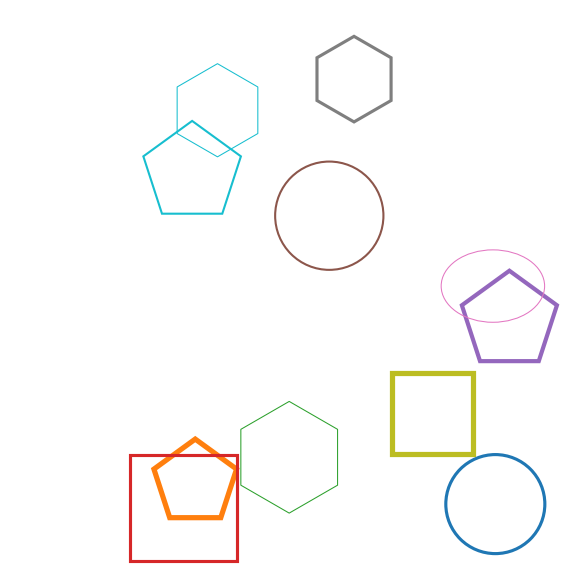[{"shape": "circle", "thickness": 1.5, "radius": 0.43, "center": [0.858, 0.126]}, {"shape": "pentagon", "thickness": 2.5, "radius": 0.38, "center": [0.338, 0.164]}, {"shape": "hexagon", "thickness": 0.5, "radius": 0.48, "center": [0.501, 0.207]}, {"shape": "square", "thickness": 1.5, "radius": 0.46, "center": [0.318, 0.12]}, {"shape": "pentagon", "thickness": 2, "radius": 0.43, "center": [0.882, 0.444]}, {"shape": "circle", "thickness": 1, "radius": 0.47, "center": [0.57, 0.626]}, {"shape": "oval", "thickness": 0.5, "radius": 0.45, "center": [0.853, 0.504]}, {"shape": "hexagon", "thickness": 1.5, "radius": 0.37, "center": [0.613, 0.862]}, {"shape": "square", "thickness": 2.5, "radius": 0.35, "center": [0.749, 0.283]}, {"shape": "hexagon", "thickness": 0.5, "radius": 0.4, "center": [0.377, 0.808]}, {"shape": "pentagon", "thickness": 1, "radius": 0.44, "center": [0.333, 0.701]}]